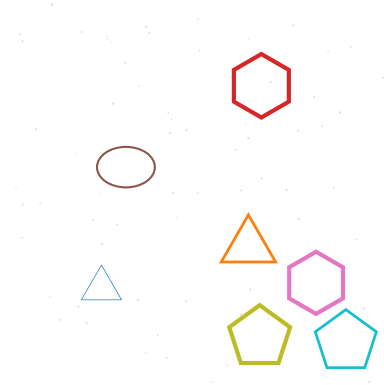[{"shape": "triangle", "thickness": 0.5, "radius": 0.3, "center": [0.264, 0.251]}, {"shape": "triangle", "thickness": 2, "radius": 0.41, "center": [0.645, 0.36]}, {"shape": "hexagon", "thickness": 3, "radius": 0.41, "center": [0.679, 0.777]}, {"shape": "oval", "thickness": 1.5, "radius": 0.38, "center": [0.327, 0.566]}, {"shape": "hexagon", "thickness": 3, "radius": 0.4, "center": [0.821, 0.265]}, {"shape": "pentagon", "thickness": 3, "radius": 0.42, "center": [0.675, 0.124]}, {"shape": "pentagon", "thickness": 2, "radius": 0.42, "center": [0.898, 0.112]}]